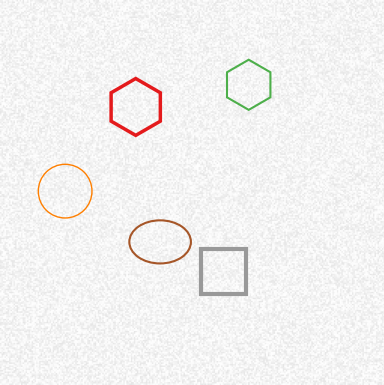[{"shape": "hexagon", "thickness": 2.5, "radius": 0.37, "center": [0.353, 0.722]}, {"shape": "hexagon", "thickness": 1.5, "radius": 0.33, "center": [0.646, 0.78]}, {"shape": "circle", "thickness": 1, "radius": 0.35, "center": [0.169, 0.504]}, {"shape": "oval", "thickness": 1.5, "radius": 0.4, "center": [0.416, 0.372]}, {"shape": "square", "thickness": 3, "radius": 0.29, "center": [0.58, 0.294]}]